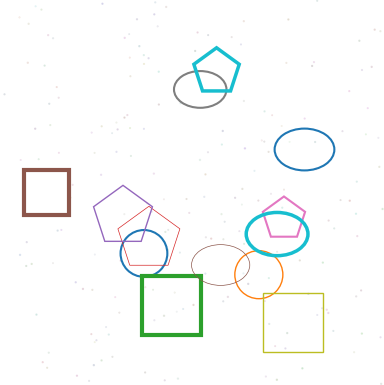[{"shape": "circle", "thickness": 1.5, "radius": 0.3, "center": [0.374, 0.342]}, {"shape": "oval", "thickness": 1.5, "radius": 0.39, "center": [0.791, 0.612]}, {"shape": "circle", "thickness": 1, "radius": 0.31, "center": [0.672, 0.287]}, {"shape": "square", "thickness": 3, "radius": 0.38, "center": [0.446, 0.207]}, {"shape": "pentagon", "thickness": 0.5, "radius": 0.42, "center": [0.387, 0.38]}, {"shape": "pentagon", "thickness": 1, "radius": 0.4, "center": [0.319, 0.438]}, {"shape": "oval", "thickness": 0.5, "radius": 0.38, "center": [0.573, 0.312]}, {"shape": "square", "thickness": 3, "radius": 0.29, "center": [0.121, 0.5]}, {"shape": "pentagon", "thickness": 1.5, "radius": 0.29, "center": [0.738, 0.432]}, {"shape": "oval", "thickness": 1.5, "radius": 0.34, "center": [0.52, 0.768]}, {"shape": "square", "thickness": 1, "radius": 0.38, "center": [0.761, 0.163]}, {"shape": "oval", "thickness": 2.5, "radius": 0.4, "center": [0.72, 0.392]}, {"shape": "pentagon", "thickness": 2.5, "radius": 0.31, "center": [0.562, 0.814]}]